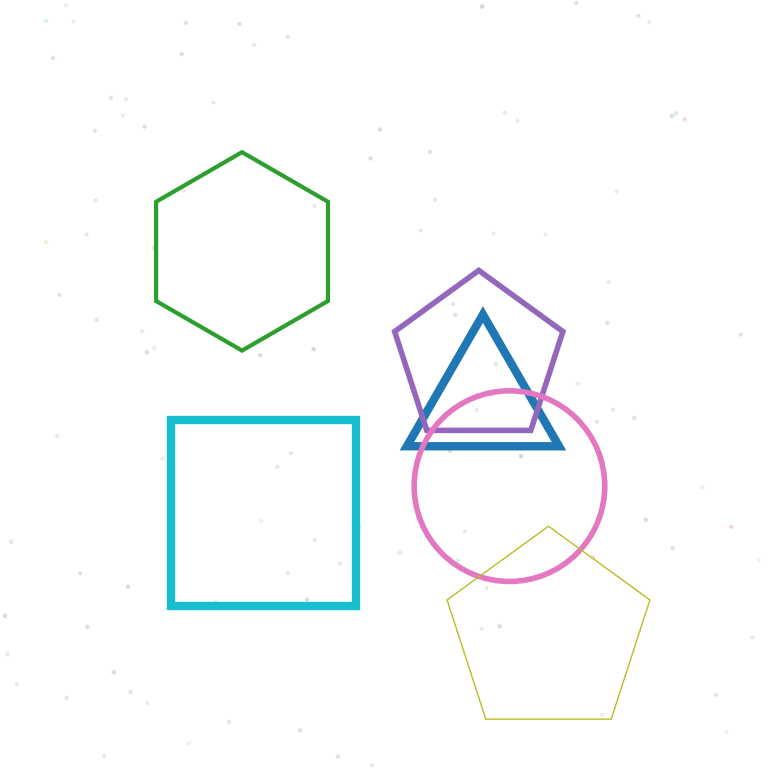[{"shape": "triangle", "thickness": 3, "radius": 0.57, "center": [0.627, 0.477]}, {"shape": "hexagon", "thickness": 1.5, "radius": 0.64, "center": [0.314, 0.674]}, {"shape": "pentagon", "thickness": 2, "radius": 0.57, "center": [0.622, 0.534]}, {"shape": "circle", "thickness": 2, "radius": 0.62, "center": [0.662, 0.369]}, {"shape": "pentagon", "thickness": 0.5, "radius": 0.69, "center": [0.712, 0.178]}, {"shape": "square", "thickness": 3, "radius": 0.6, "center": [0.342, 0.334]}]